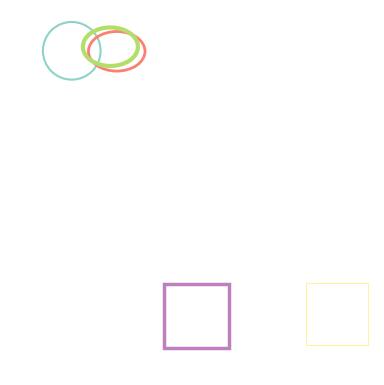[{"shape": "circle", "thickness": 1.5, "radius": 0.37, "center": [0.186, 0.868]}, {"shape": "oval", "thickness": 2, "radius": 0.37, "center": [0.303, 0.867]}, {"shape": "oval", "thickness": 3, "radius": 0.36, "center": [0.287, 0.879]}, {"shape": "square", "thickness": 2.5, "radius": 0.42, "center": [0.51, 0.178]}, {"shape": "square", "thickness": 0.5, "radius": 0.4, "center": [0.875, 0.185]}]